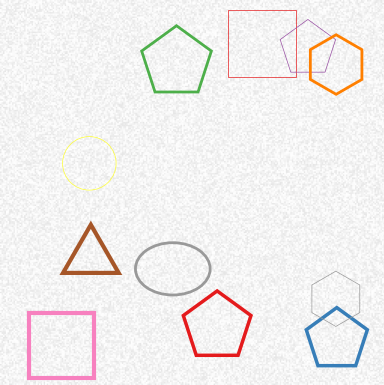[{"shape": "square", "thickness": 0.5, "radius": 0.44, "center": [0.68, 0.887]}, {"shape": "pentagon", "thickness": 2.5, "radius": 0.46, "center": [0.564, 0.152]}, {"shape": "pentagon", "thickness": 2.5, "radius": 0.42, "center": [0.875, 0.118]}, {"shape": "pentagon", "thickness": 2, "radius": 0.48, "center": [0.459, 0.838]}, {"shape": "pentagon", "thickness": 0.5, "radius": 0.38, "center": [0.8, 0.874]}, {"shape": "hexagon", "thickness": 2, "radius": 0.39, "center": [0.873, 0.832]}, {"shape": "circle", "thickness": 0.5, "radius": 0.35, "center": [0.232, 0.576]}, {"shape": "triangle", "thickness": 3, "radius": 0.42, "center": [0.236, 0.333]}, {"shape": "square", "thickness": 3, "radius": 0.42, "center": [0.16, 0.101]}, {"shape": "hexagon", "thickness": 0.5, "radius": 0.36, "center": [0.872, 0.224]}, {"shape": "oval", "thickness": 2, "radius": 0.48, "center": [0.449, 0.302]}]